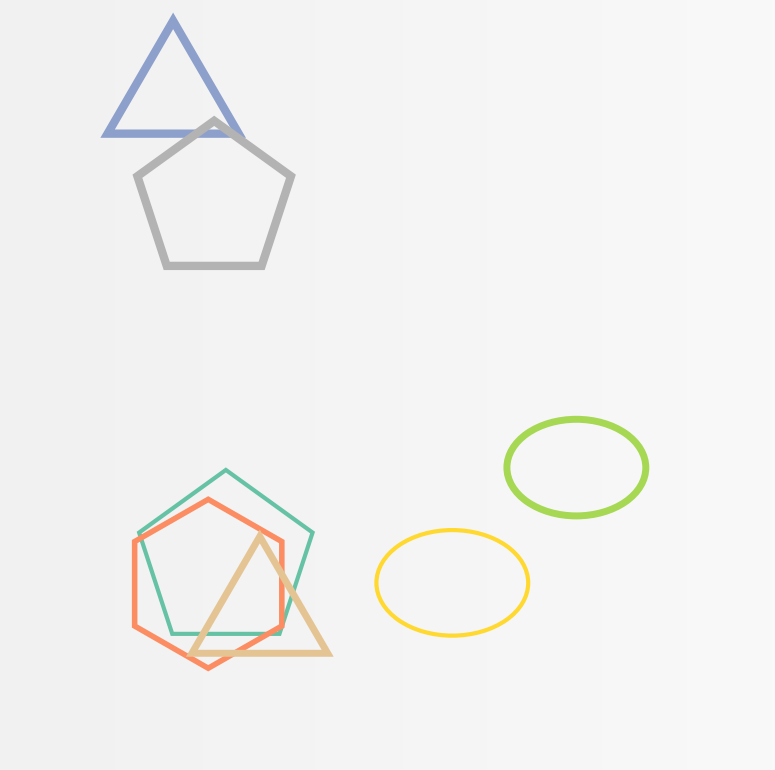[{"shape": "pentagon", "thickness": 1.5, "radius": 0.59, "center": [0.291, 0.272]}, {"shape": "hexagon", "thickness": 2, "radius": 0.55, "center": [0.269, 0.242]}, {"shape": "triangle", "thickness": 3, "radius": 0.49, "center": [0.223, 0.875]}, {"shape": "oval", "thickness": 2.5, "radius": 0.45, "center": [0.744, 0.393]}, {"shape": "oval", "thickness": 1.5, "radius": 0.49, "center": [0.584, 0.243]}, {"shape": "triangle", "thickness": 2.5, "radius": 0.51, "center": [0.335, 0.202]}, {"shape": "pentagon", "thickness": 3, "radius": 0.52, "center": [0.276, 0.739]}]